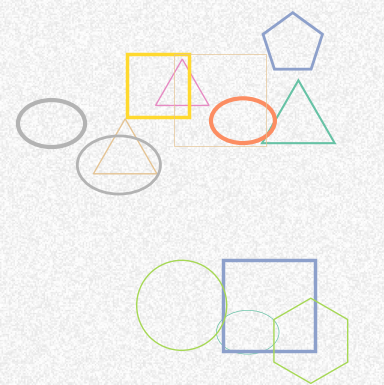[{"shape": "triangle", "thickness": 1.5, "radius": 0.54, "center": [0.775, 0.683]}, {"shape": "oval", "thickness": 0.5, "radius": 0.41, "center": [0.643, 0.137]}, {"shape": "oval", "thickness": 3, "radius": 0.42, "center": [0.631, 0.687]}, {"shape": "pentagon", "thickness": 2, "radius": 0.41, "center": [0.76, 0.886]}, {"shape": "square", "thickness": 2.5, "radius": 0.59, "center": [0.699, 0.206]}, {"shape": "triangle", "thickness": 1, "radius": 0.4, "center": [0.473, 0.766]}, {"shape": "circle", "thickness": 1, "radius": 0.58, "center": [0.472, 0.207]}, {"shape": "hexagon", "thickness": 1, "radius": 0.55, "center": [0.807, 0.115]}, {"shape": "square", "thickness": 2.5, "radius": 0.4, "center": [0.41, 0.778]}, {"shape": "triangle", "thickness": 1, "radius": 0.48, "center": [0.325, 0.596]}, {"shape": "square", "thickness": 0.5, "radius": 0.6, "center": [0.572, 0.74]}, {"shape": "oval", "thickness": 2, "radius": 0.54, "center": [0.309, 0.572]}, {"shape": "oval", "thickness": 3, "radius": 0.44, "center": [0.134, 0.679]}]